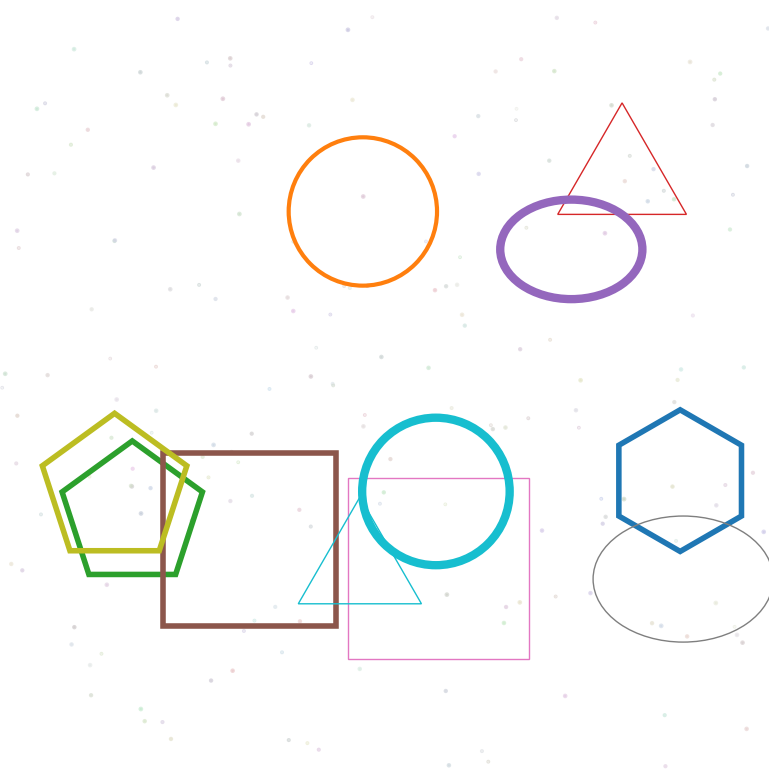[{"shape": "hexagon", "thickness": 2, "radius": 0.46, "center": [0.883, 0.376]}, {"shape": "circle", "thickness": 1.5, "radius": 0.48, "center": [0.471, 0.725]}, {"shape": "pentagon", "thickness": 2, "radius": 0.48, "center": [0.172, 0.331]}, {"shape": "triangle", "thickness": 0.5, "radius": 0.48, "center": [0.808, 0.77]}, {"shape": "oval", "thickness": 3, "radius": 0.46, "center": [0.742, 0.676]}, {"shape": "square", "thickness": 2, "radius": 0.56, "center": [0.324, 0.299]}, {"shape": "square", "thickness": 0.5, "radius": 0.59, "center": [0.57, 0.262]}, {"shape": "oval", "thickness": 0.5, "radius": 0.58, "center": [0.887, 0.248]}, {"shape": "pentagon", "thickness": 2, "radius": 0.49, "center": [0.149, 0.365]}, {"shape": "triangle", "thickness": 0.5, "radius": 0.46, "center": [0.467, 0.262]}, {"shape": "circle", "thickness": 3, "radius": 0.48, "center": [0.566, 0.362]}]